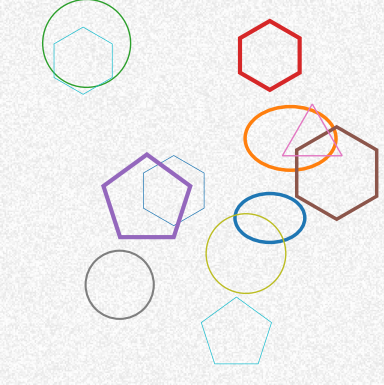[{"shape": "hexagon", "thickness": 0.5, "radius": 0.46, "center": [0.451, 0.505]}, {"shape": "oval", "thickness": 2.5, "radius": 0.45, "center": [0.701, 0.434]}, {"shape": "oval", "thickness": 2.5, "radius": 0.59, "center": [0.755, 0.641]}, {"shape": "circle", "thickness": 1, "radius": 0.57, "center": [0.225, 0.887]}, {"shape": "hexagon", "thickness": 3, "radius": 0.45, "center": [0.701, 0.856]}, {"shape": "pentagon", "thickness": 3, "radius": 0.59, "center": [0.381, 0.48]}, {"shape": "hexagon", "thickness": 2.5, "radius": 0.6, "center": [0.875, 0.55]}, {"shape": "triangle", "thickness": 1, "radius": 0.45, "center": [0.811, 0.64]}, {"shape": "circle", "thickness": 1.5, "radius": 0.44, "center": [0.311, 0.26]}, {"shape": "circle", "thickness": 1, "radius": 0.52, "center": [0.639, 0.341]}, {"shape": "hexagon", "thickness": 0.5, "radius": 0.44, "center": [0.216, 0.842]}, {"shape": "pentagon", "thickness": 0.5, "radius": 0.48, "center": [0.614, 0.133]}]